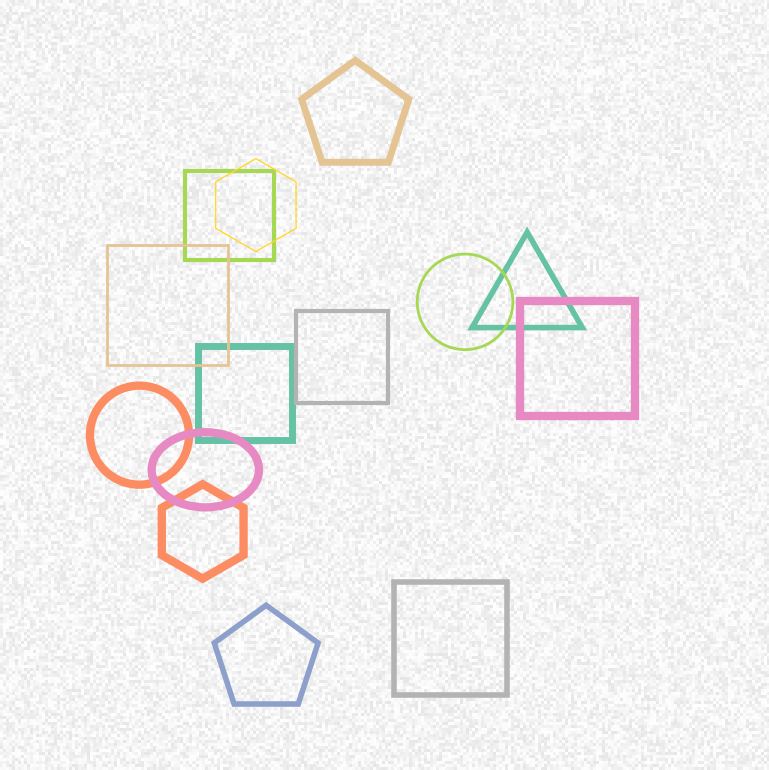[{"shape": "triangle", "thickness": 2, "radius": 0.41, "center": [0.685, 0.616]}, {"shape": "square", "thickness": 2.5, "radius": 0.31, "center": [0.318, 0.49]}, {"shape": "hexagon", "thickness": 3, "radius": 0.31, "center": [0.263, 0.31]}, {"shape": "circle", "thickness": 3, "radius": 0.32, "center": [0.181, 0.435]}, {"shape": "pentagon", "thickness": 2, "radius": 0.35, "center": [0.346, 0.143]}, {"shape": "square", "thickness": 3, "radius": 0.37, "center": [0.75, 0.534]}, {"shape": "oval", "thickness": 3, "radius": 0.35, "center": [0.267, 0.39]}, {"shape": "square", "thickness": 1.5, "radius": 0.29, "center": [0.298, 0.72]}, {"shape": "circle", "thickness": 1, "radius": 0.31, "center": [0.604, 0.608]}, {"shape": "hexagon", "thickness": 0.5, "radius": 0.3, "center": [0.332, 0.734]}, {"shape": "square", "thickness": 1, "radius": 0.39, "center": [0.218, 0.603]}, {"shape": "pentagon", "thickness": 2.5, "radius": 0.37, "center": [0.461, 0.848]}, {"shape": "square", "thickness": 1.5, "radius": 0.3, "center": [0.444, 0.536]}, {"shape": "square", "thickness": 2, "radius": 0.37, "center": [0.586, 0.17]}]